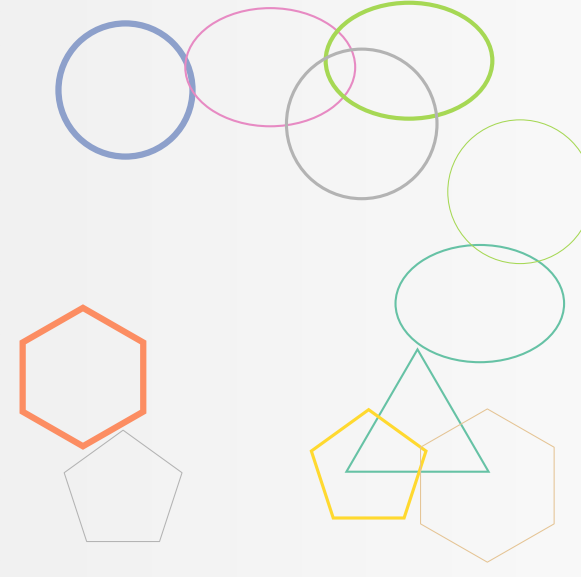[{"shape": "oval", "thickness": 1, "radius": 0.73, "center": [0.825, 0.473]}, {"shape": "triangle", "thickness": 1, "radius": 0.71, "center": [0.718, 0.253]}, {"shape": "hexagon", "thickness": 3, "radius": 0.6, "center": [0.143, 0.346]}, {"shape": "circle", "thickness": 3, "radius": 0.58, "center": [0.216, 0.843]}, {"shape": "oval", "thickness": 1, "radius": 0.73, "center": [0.465, 0.883]}, {"shape": "circle", "thickness": 0.5, "radius": 0.62, "center": [0.895, 0.667]}, {"shape": "oval", "thickness": 2, "radius": 0.72, "center": [0.704, 0.894]}, {"shape": "pentagon", "thickness": 1.5, "radius": 0.52, "center": [0.634, 0.186]}, {"shape": "hexagon", "thickness": 0.5, "radius": 0.66, "center": [0.838, 0.158]}, {"shape": "circle", "thickness": 1.5, "radius": 0.65, "center": [0.622, 0.785]}, {"shape": "pentagon", "thickness": 0.5, "radius": 0.53, "center": [0.212, 0.148]}]